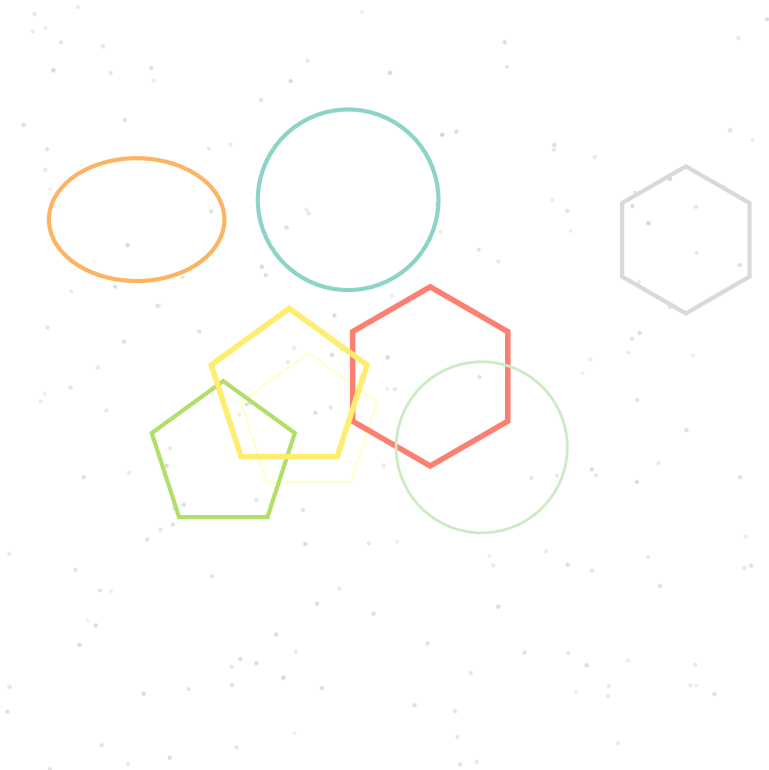[{"shape": "circle", "thickness": 1.5, "radius": 0.59, "center": [0.452, 0.741]}, {"shape": "pentagon", "thickness": 0.5, "radius": 0.46, "center": [0.401, 0.449]}, {"shape": "hexagon", "thickness": 2, "radius": 0.58, "center": [0.559, 0.511]}, {"shape": "oval", "thickness": 1.5, "radius": 0.57, "center": [0.177, 0.715]}, {"shape": "pentagon", "thickness": 1.5, "radius": 0.49, "center": [0.29, 0.407]}, {"shape": "hexagon", "thickness": 1.5, "radius": 0.48, "center": [0.891, 0.689]}, {"shape": "circle", "thickness": 1, "radius": 0.56, "center": [0.626, 0.419]}, {"shape": "pentagon", "thickness": 2, "radius": 0.53, "center": [0.376, 0.493]}]